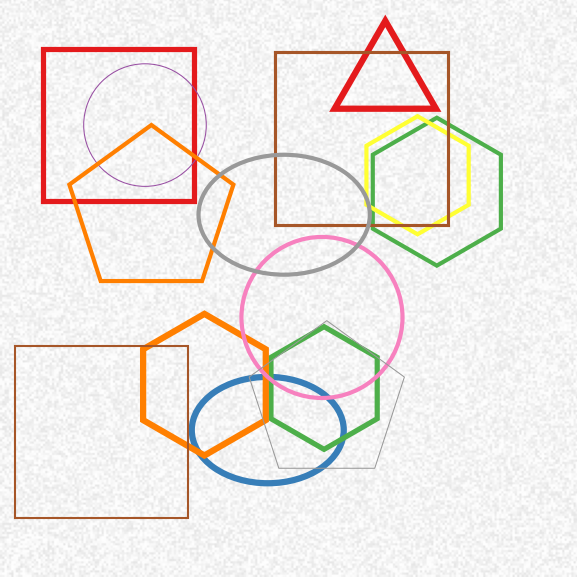[{"shape": "triangle", "thickness": 3, "radius": 0.51, "center": [0.667, 0.862]}, {"shape": "square", "thickness": 2.5, "radius": 0.65, "center": [0.205, 0.783]}, {"shape": "oval", "thickness": 3, "radius": 0.66, "center": [0.464, 0.254]}, {"shape": "hexagon", "thickness": 2.5, "radius": 0.53, "center": [0.561, 0.327]}, {"shape": "hexagon", "thickness": 2, "radius": 0.64, "center": [0.756, 0.667]}, {"shape": "circle", "thickness": 0.5, "radius": 0.53, "center": [0.251, 0.783]}, {"shape": "hexagon", "thickness": 3, "radius": 0.61, "center": [0.354, 0.333]}, {"shape": "pentagon", "thickness": 2, "radius": 0.75, "center": [0.262, 0.633]}, {"shape": "hexagon", "thickness": 2, "radius": 0.51, "center": [0.723, 0.696]}, {"shape": "square", "thickness": 1.5, "radius": 0.75, "center": [0.625, 0.76]}, {"shape": "square", "thickness": 1, "radius": 0.75, "center": [0.176, 0.251]}, {"shape": "circle", "thickness": 2, "radius": 0.7, "center": [0.558, 0.449]}, {"shape": "oval", "thickness": 2, "radius": 0.74, "center": [0.492, 0.627]}, {"shape": "pentagon", "thickness": 0.5, "radius": 0.71, "center": [0.566, 0.303]}]